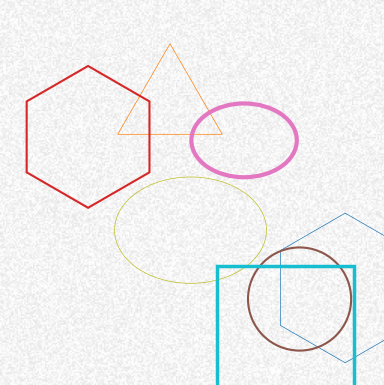[{"shape": "hexagon", "thickness": 0.5, "radius": 0.97, "center": [0.897, 0.252]}, {"shape": "triangle", "thickness": 0.5, "radius": 0.78, "center": [0.442, 0.73]}, {"shape": "hexagon", "thickness": 1.5, "radius": 0.92, "center": [0.229, 0.644]}, {"shape": "circle", "thickness": 1.5, "radius": 0.67, "center": [0.778, 0.223]}, {"shape": "oval", "thickness": 3, "radius": 0.68, "center": [0.634, 0.635]}, {"shape": "oval", "thickness": 0.5, "radius": 0.99, "center": [0.495, 0.402]}, {"shape": "square", "thickness": 2.5, "radius": 0.89, "center": [0.742, 0.131]}]